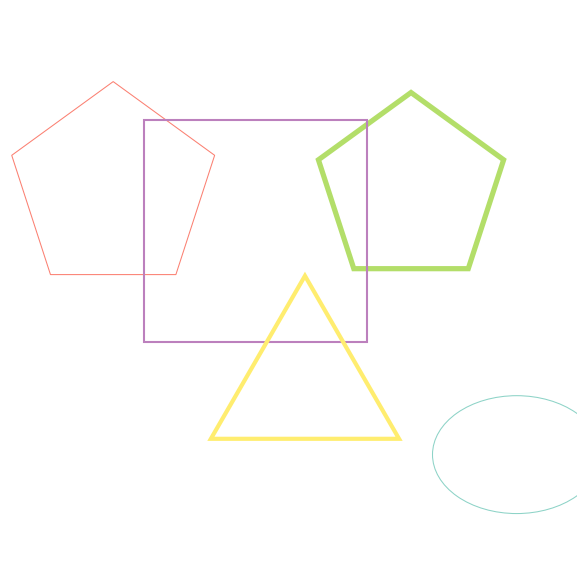[{"shape": "oval", "thickness": 0.5, "radius": 0.73, "center": [0.895, 0.212]}, {"shape": "pentagon", "thickness": 0.5, "radius": 0.92, "center": [0.196, 0.673]}, {"shape": "pentagon", "thickness": 2.5, "radius": 0.84, "center": [0.712, 0.67]}, {"shape": "square", "thickness": 1, "radius": 0.96, "center": [0.443, 0.599]}, {"shape": "triangle", "thickness": 2, "radius": 0.94, "center": [0.528, 0.333]}]